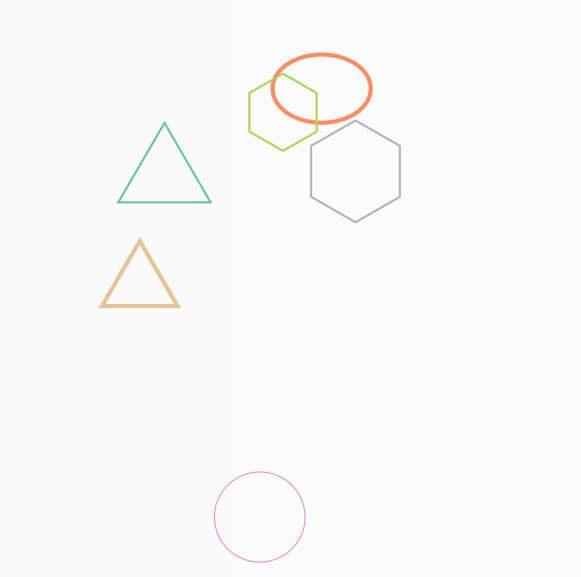[{"shape": "triangle", "thickness": 1, "radius": 0.46, "center": [0.283, 0.695]}, {"shape": "oval", "thickness": 2, "radius": 0.42, "center": [0.553, 0.846]}, {"shape": "circle", "thickness": 0.5, "radius": 0.39, "center": [0.447, 0.104]}, {"shape": "hexagon", "thickness": 1, "radius": 0.33, "center": [0.487, 0.805]}, {"shape": "triangle", "thickness": 2, "radius": 0.38, "center": [0.241, 0.507]}, {"shape": "hexagon", "thickness": 1, "radius": 0.44, "center": [0.612, 0.702]}]